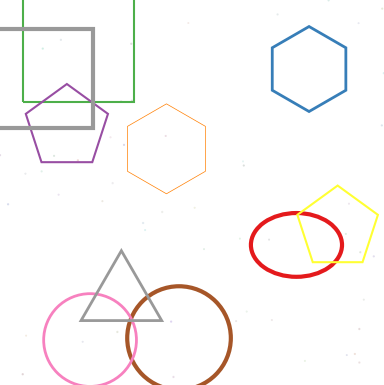[{"shape": "oval", "thickness": 3, "radius": 0.59, "center": [0.77, 0.364]}, {"shape": "hexagon", "thickness": 2, "radius": 0.55, "center": [0.803, 0.821]}, {"shape": "square", "thickness": 1.5, "radius": 0.72, "center": [0.204, 0.879]}, {"shape": "pentagon", "thickness": 1.5, "radius": 0.56, "center": [0.174, 0.67]}, {"shape": "hexagon", "thickness": 0.5, "radius": 0.58, "center": [0.432, 0.613]}, {"shape": "pentagon", "thickness": 1.5, "radius": 0.55, "center": [0.877, 0.408]}, {"shape": "circle", "thickness": 3, "radius": 0.67, "center": [0.465, 0.122]}, {"shape": "circle", "thickness": 2, "radius": 0.6, "center": [0.234, 0.117]}, {"shape": "triangle", "thickness": 2, "radius": 0.6, "center": [0.315, 0.228]}, {"shape": "square", "thickness": 3, "radius": 0.64, "center": [0.114, 0.796]}]